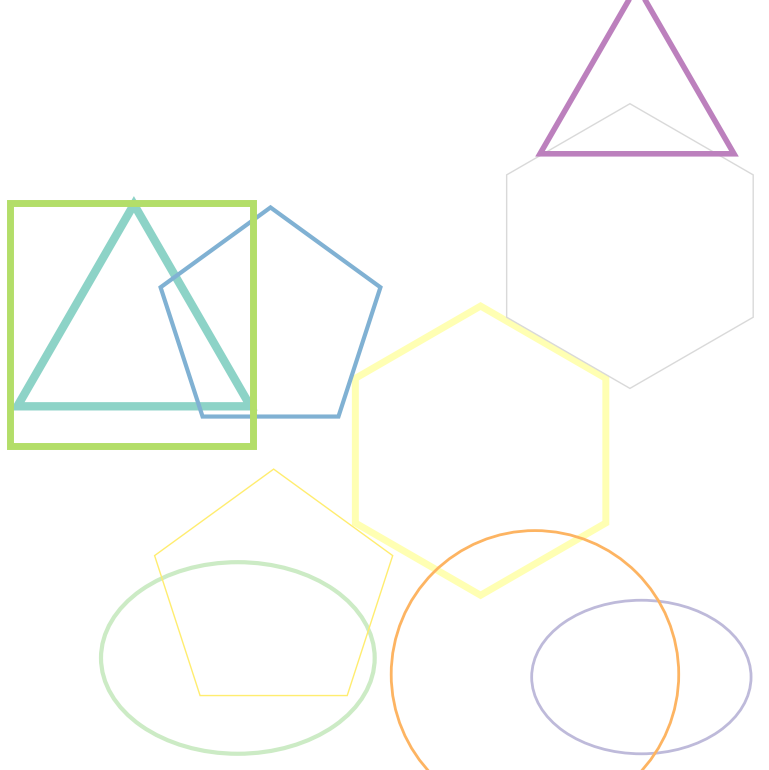[{"shape": "triangle", "thickness": 3, "radius": 0.87, "center": [0.174, 0.56]}, {"shape": "hexagon", "thickness": 2.5, "radius": 0.94, "center": [0.624, 0.415]}, {"shape": "oval", "thickness": 1, "radius": 0.71, "center": [0.833, 0.121]}, {"shape": "pentagon", "thickness": 1.5, "radius": 0.75, "center": [0.351, 0.58]}, {"shape": "circle", "thickness": 1, "radius": 0.93, "center": [0.695, 0.124]}, {"shape": "square", "thickness": 2.5, "radius": 0.79, "center": [0.171, 0.579]}, {"shape": "hexagon", "thickness": 0.5, "radius": 0.92, "center": [0.818, 0.68]}, {"shape": "triangle", "thickness": 2, "radius": 0.73, "center": [0.827, 0.873]}, {"shape": "oval", "thickness": 1.5, "radius": 0.89, "center": [0.309, 0.145]}, {"shape": "pentagon", "thickness": 0.5, "radius": 0.81, "center": [0.355, 0.228]}]